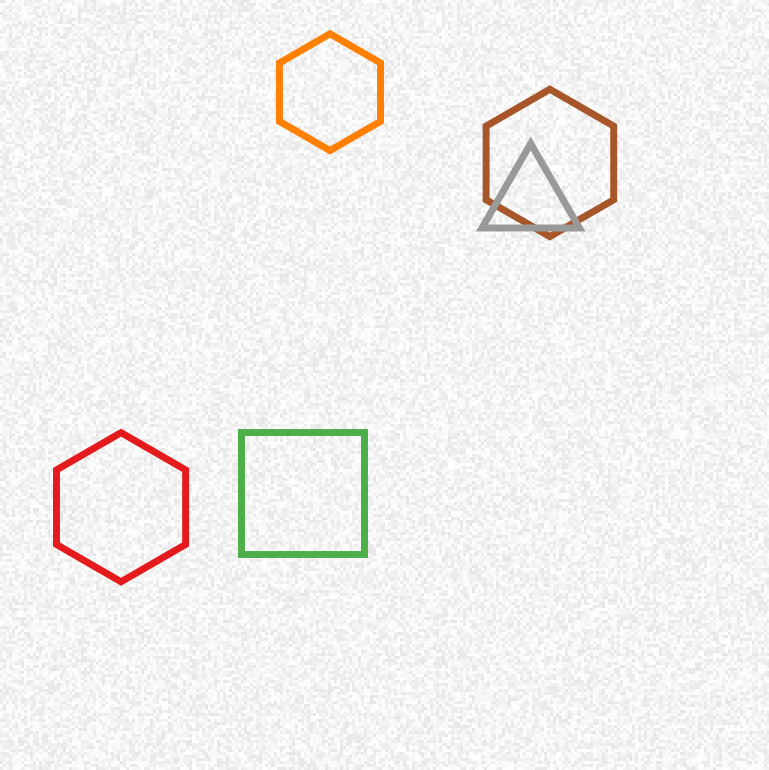[{"shape": "hexagon", "thickness": 2.5, "radius": 0.48, "center": [0.157, 0.341]}, {"shape": "square", "thickness": 2.5, "radius": 0.4, "center": [0.393, 0.36]}, {"shape": "hexagon", "thickness": 2.5, "radius": 0.38, "center": [0.429, 0.88]}, {"shape": "hexagon", "thickness": 2.5, "radius": 0.48, "center": [0.714, 0.788]}, {"shape": "triangle", "thickness": 2.5, "radius": 0.37, "center": [0.689, 0.74]}]